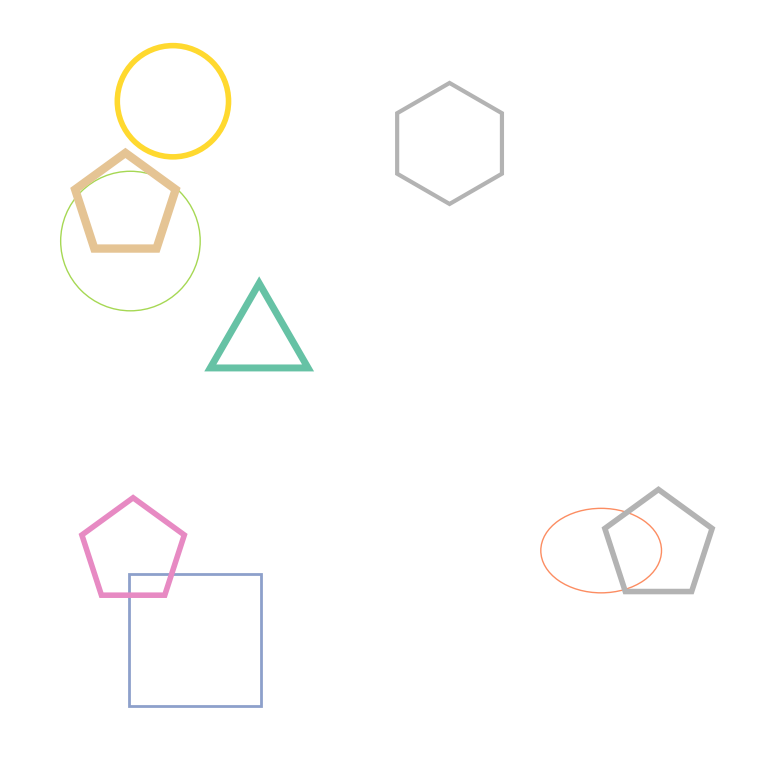[{"shape": "triangle", "thickness": 2.5, "radius": 0.37, "center": [0.337, 0.559]}, {"shape": "oval", "thickness": 0.5, "radius": 0.39, "center": [0.781, 0.285]}, {"shape": "square", "thickness": 1, "radius": 0.43, "center": [0.253, 0.169]}, {"shape": "pentagon", "thickness": 2, "radius": 0.35, "center": [0.173, 0.284]}, {"shape": "circle", "thickness": 0.5, "radius": 0.45, "center": [0.169, 0.687]}, {"shape": "circle", "thickness": 2, "radius": 0.36, "center": [0.225, 0.869]}, {"shape": "pentagon", "thickness": 3, "radius": 0.34, "center": [0.163, 0.733]}, {"shape": "hexagon", "thickness": 1.5, "radius": 0.39, "center": [0.584, 0.814]}, {"shape": "pentagon", "thickness": 2, "radius": 0.37, "center": [0.855, 0.291]}]